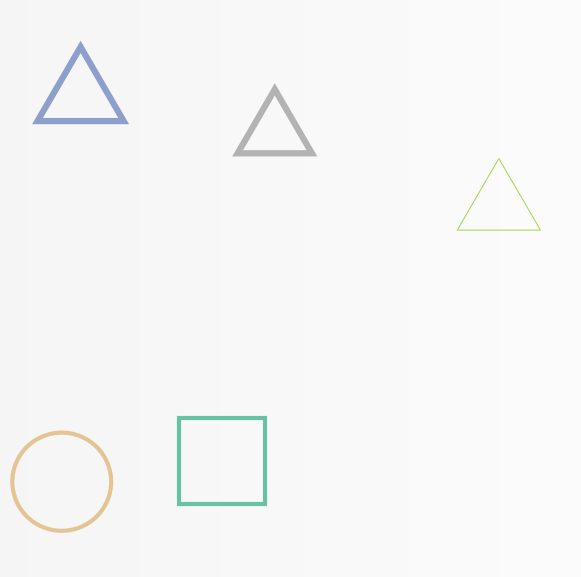[{"shape": "square", "thickness": 2, "radius": 0.37, "center": [0.382, 0.201]}, {"shape": "triangle", "thickness": 3, "radius": 0.43, "center": [0.139, 0.832]}, {"shape": "triangle", "thickness": 0.5, "radius": 0.41, "center": [0.858, 0.642]}, {"shape": "circle", "thickness": 2, "radius": 0.43, "center": [0.106, 0.165]}, {"shape": "triangle", "thickness": 3, "radius": 0.37, "center": [0.473, 0.771]}]